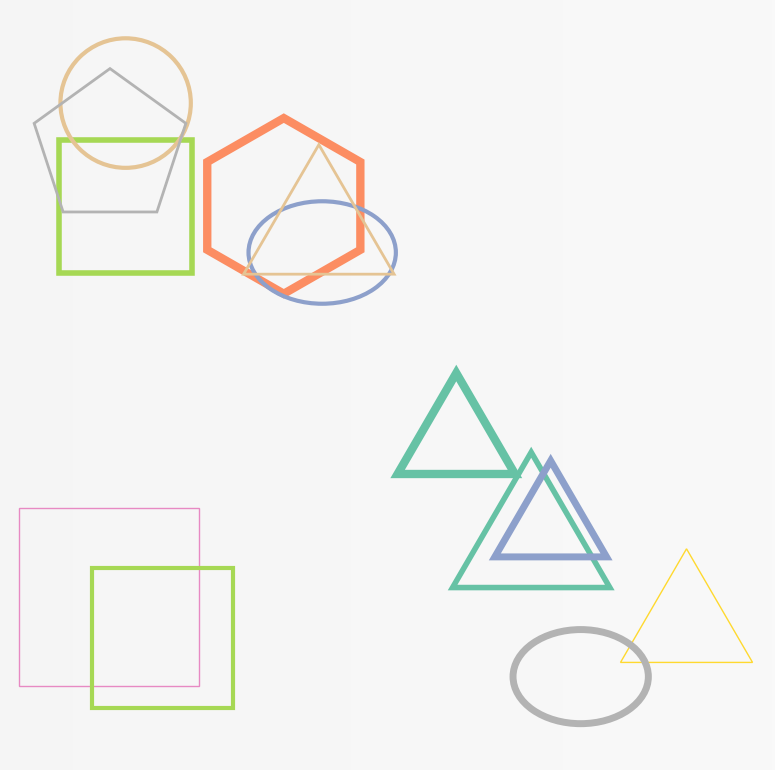[{"shape": "triangle", "thickness": 3, "radius": 0.44, "center": [0.589, 0.428]}, {"shape": "triangle", "thickness": 2, "radius": 0.59, "center": [0.685, 0.296]}, {"shape": "hexagon", "thickness": 3, "radius": 0.57, "center": [0.366, 0.733]}, {"shape": "triangle", "thickness": 2.5, "radius": 0.42, "center": [0.711, 0.318]}, {"shape": "oval", "thickness": 1.5, "radius": 0.48, "center": [0.416, 0.672]}, {"shape": "square", "thickness": 0.5, "radius": 0.58, "center": [0.14, 0.225]}, {"shape": "square", "thickness": 2, "radius": 0.43, "center": [0.162, 0.732]}, {"shape": "square", "thickness": 1.5, "radius": 0.45, "center": [0.21, 0.171]}, {"shape": "triangle", "thickness": 0.5, "radius": 0.49, "center": [0.886, 0.189]}, {"shape": "circle", "thickness": 1.5, "radius": 0.42, "center": [0.162, 0.866]}, {"shape": "triangle", "thickness": 1, "radius": 0.56, "center": [0.411, 0.7]}, {"shape": "pentagon", "thickness": 1, "radius": 0.51, "center": [0.142, 0.808]}, {"shape": "oval", "thickness": 2.5, "radius": 0.44, "center": [0.749, 0.121]}]